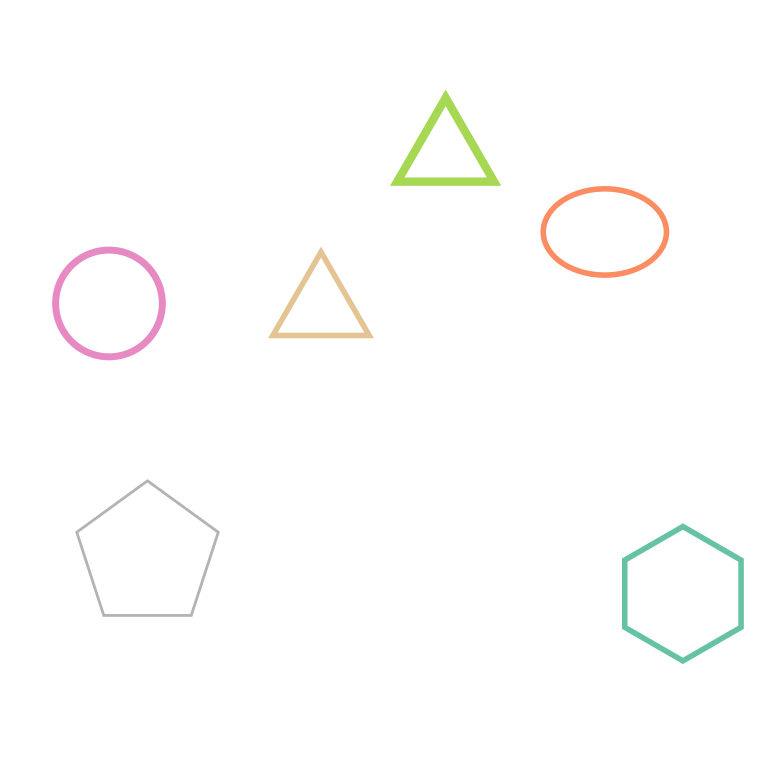[{"shape": "hexagon", "thickness": 2, "radius": 0.44, "center": [0.887, 0.229]}, {"shape": "oval", "thickness": 2, "radius": 0.4, "center": [0.786, 0.699]}, {"shape": "circle", "thickness": 2.5, "radius": 0.35, "center": [0.142, 0.606]}, {"shape": "triangle", "thickness": 3, "radius": 0.36, "center": [0.579, 0.8]}, {"shape": "triangle", "thickness": 2, "radius": 0.36, "center": [0.417, 0.6]}, {"shape": "pentagon", "thickness": 1, "radius": 0.48, "center": [0.192, 0.279]}]